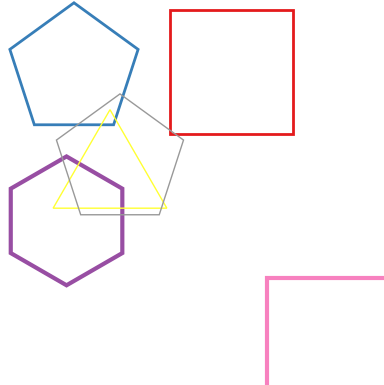[{"shape": "square", "thickness": 2, "radius": 0.8, "center": [0.602, 0.813]}, {"shape": "pentagon", "thickness": 2, "radius": 0.88, "center": [0.192, 0.818]}, {"shape": "hexagon", "thickness": 3, "radius": 0.84, "center": [0.173, 0.426]}, {"shape": "triangle", "thickness": 1, "radius": 0.85, "center": [0.286, 0.545]}, {"shape": "square", "thickness": 3, "radius": 0.88, "center": [0.87, 0.102]}, {"shape": "pentagon", "thickness": 1, "radius": 0.87, "center": [0.312, 0.583]}]